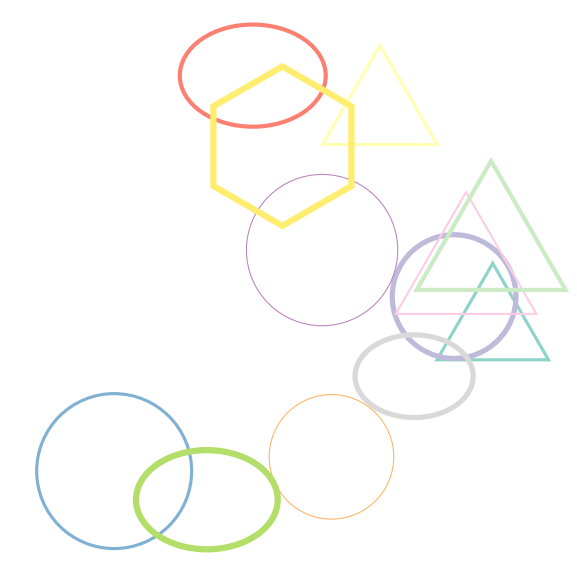[{"shape": "triangle", "thickness": 1.5, "radius": 0.56, "center": [0.853, 0.432]}, {"shape": "triangle", "thickness": 1.5, "radius": 0.57, "center": [0.658, 0.806]}, {"shape": "circle", "thickness": 2.5, "radius": 0.54, "center": [0.786, 0.486]}, {"shape": "oval", "thickness": 2, "radius": 0.63, "center": [0.438, 0.868]}, {"shape": "circle", "thickness": 1.5, "radius": 0.67, "center": [0.198, 0.183]}, {"shape": "circle", "thickness": 0.5, "radius": 0.54, "center": [0.574, 0.208]}, {"shape": "oval", "thickness": 3, "radius": 0.61, "center": [0.358, 0.134]}, {"shape": "triangle", "thickness": 1, "radius": 0.7, "center": [0.807, 0.526]}, {"shape": "oval", "thickness": 2.5, "radius": 0.51, "center": [0.717, 0.348]}, {"shape": "circle", "thickness": 0.5, "radius": 0.66, "center": [0.558, 0.566]}, {"shape": "triangle", "thickness": 2, "radius": 0.74, "center": [0.85, 0.572]}, {"shape": "hexagon", "thickness": 3, "radius": 0.69, "center": [0.489, 0.746]}]